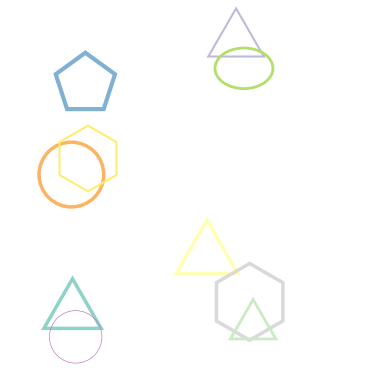[{"shape": "triangle", "thickness": 2.5, "radius": 0.43, "center": [0.188, 0.19]}, {"shape": "triangle", "thickness": 2.5, "radius": 0.46, "center": [0.538, 0.336]}, {"shape": "triangle", "thickness": 1.5, "radius": 0.42, "center": [0.613, 0.895]}, {"shape": "pentagon", "thickness": 3, "radius": 0.4, "center": [0.222, 0.782]}, {"shape": "circle", "thickness": 2.5, "radius": 0.42, "center": [0.185, 0.547]}, {"shape": "oval", "thickness": 2, "radius": 0.38, "center": [0.634, 0.823]}, {"shape": "hexagon", "thickness": 2.5, "radius": 0.5, "center": [0.648, 0.216]}, {"shape": "circle", "thickness": 0.5, "radius": 0.34, "center": [0.197, 0.125]}, {"shape": "triangle", "thickness": 2, "radius": 0.34, "center": [0.657, 0.154]}, {"shape": "hexagon", "thickness": 1.5, "radius": 0.43, "center": [0.229, 0.588]}]